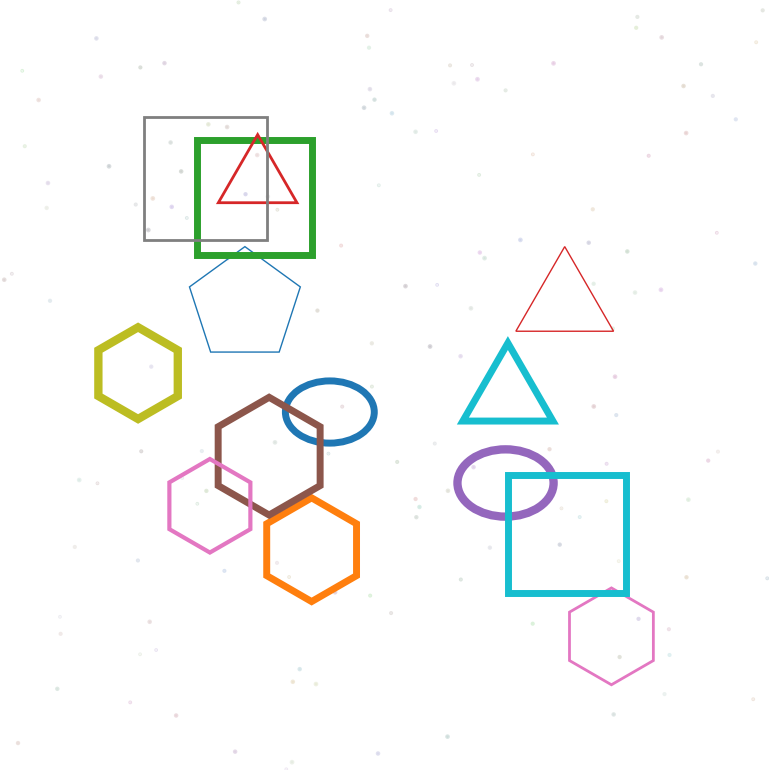[{"shape": "pentagon", "thickness": 0.5, "radius": 0.38, "center": [0.318, 0.604]}, {"shape": "oval", "thickness": 2.5, "radius": 0.29, "center": [0.428, 0.465]}, {"shape": "hexagon", "thickness": 2.5, "radius": 0.34, "center": [0.405, 0.286]}, {"shape": "square", "thickness": 2.5, "radius": 0.37, "center": [0.331, 0.743]}, {"shape": "triangle", "thickness": 1, "radius": 0.29, "center": [0.335, 0.766]}, {"shape": "triangle", "thickness": 0.5, "radius": 0.37, "center": [0.733, 0.606]}, {"shape": "oval", "thickness": 3, "radius": 0.31, "center": [0.657, 0.373]}, {"shape": "hexagon", "thickness": 2.5, "radius": 0.38, "center": [0.35, 0.408]}, {"shape": "hexagon", "thickness": 1, "radius": 0.31, "center": [0.794, 0.174]}, {"shape": "hexagon", "thickness": 1.5, "radius": 0.3, "center": [0.273, 0.343]}, {"shape": "square", "thickness": 1, "radius": 0.4, "center": [0.267, 0.769]}, {"shape": "hexagon", "thickness": 3, "radius": 0.3, "center": [0.179, 0.515]}, {"shape": "square", "thickness": 2.5, "radius": 0.38, "center": [0.737, 0.307]}, {"shape": "triangle", "thickness": 2.5, "radius": 0.34, "center": [0.66, 0.487]}]